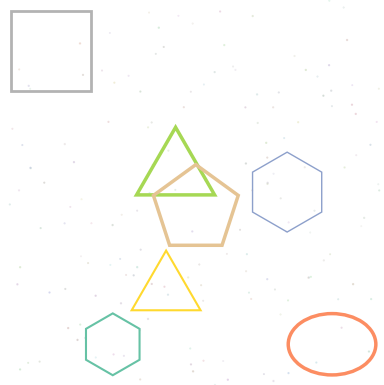[{"shape": "hexagon", "thickness": 1.5, "radius": 0.4, "center": [0.293, 0.106]}, {"shape": "oval", "thickness": 2.5, "radius": 0.57, "center": [0.862, 0.106]}, {"shape": "hexagon", "thickness": 1, "radius": 0.52, "center": [0.746, 0.501]}, {"shape": "triangle", "thickness": 2.5, "radius": 0.59, "center": [0.456, 0.552]}, {"shape": "triangle", "thickness": 1.5, "radius": 0.52, "center": [0.431, 0.246]}, {"shape": "pentagon", "thickness": 2.5, "radius": 0.58, "center": [0.509, 0.457]}, {"shape": "square", "thickness": 2, "radius": 0.52, "center": [0.132, 0.867]}]